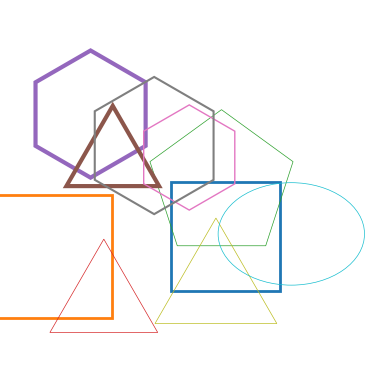[{"shape": "square", "thickness": 2, "radius": 0.71, "center": [0.586, 0.386]}, {"shape": "square", "thickness": 2, "radius": 0.79, "center": [0.132, 0.334]}, {"shape": "pentagon", "thickness": 0.5, "radius": 0.98, "center": [0.575, 0.52]}, {"shape": "triangle", "thickness": 0.5, "radius": 0.81, "center": [0.27, 0.217]}, {"shape": "hexagon", "thickness": 3, "radius": 0.83, "center": [0.235, 0.704]}, {"shape": "triangle", "thickness": 3, "radius": 0.7, "center": [0.293, 0.586]}, {"shape": "hexagon", "thickness": 1, "radius": 0.68, "center": [0.492, 0.591]}, {"shape": "hexagon", "thickness": 1.5, "radius": 0.89, "center": [0.4, 0.622]}, {"shape": "triangle", "thickness": 0.5, "radius": 0.91, "center": [0.561, 0.251]}, {"shape": "oval", "thickness": 0.5, "radius": 0.95, "center": [0.757, 0.392]}]